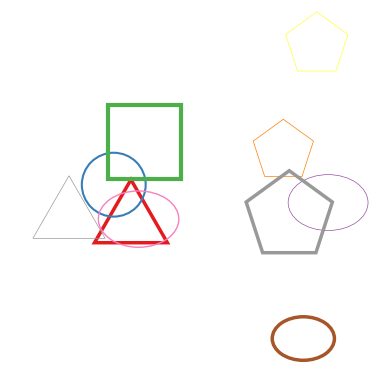[{"shape": "triangle", "thickness": 2.5, "radius": 0.55, "center": [0.34, 0.424]}, {"shape": "circle", "thickness": 1.5, "radius": 0.41, "center": [0.295, 0.52]}, {"shape": "square", "thickness": 3, "radius": 0.48, "center": [0.375, 0.631]}, {"shape": "oval", "thickness": 0.5, "radius": 0.52, "center": [0.852, 0.474]}, {"shape": "pentagon", "thickness": 0.5, "radius": 0.41, "center": [0.736, 0.608]}, {"shape": "pentagon", "thickness": 0.5, "radius": 0.43, "center": [0.823, 0.884]}, {"shape": "oval", "thickness": 2.5, "radius": 0.4, "center": [0.788, 0.121]}, {"shape": "oval", "thickness": 1, "radius": 0.52, "center": [0.36, 0.431]}, {"shape": "triangle", "thickness": 0.5, "radius": 0.54, "center": [0.179, 0.435]}, {"shape": "pentagon", "thickness": 2.5, "radius": 0.59, "center": [0.751, 0.439]}]